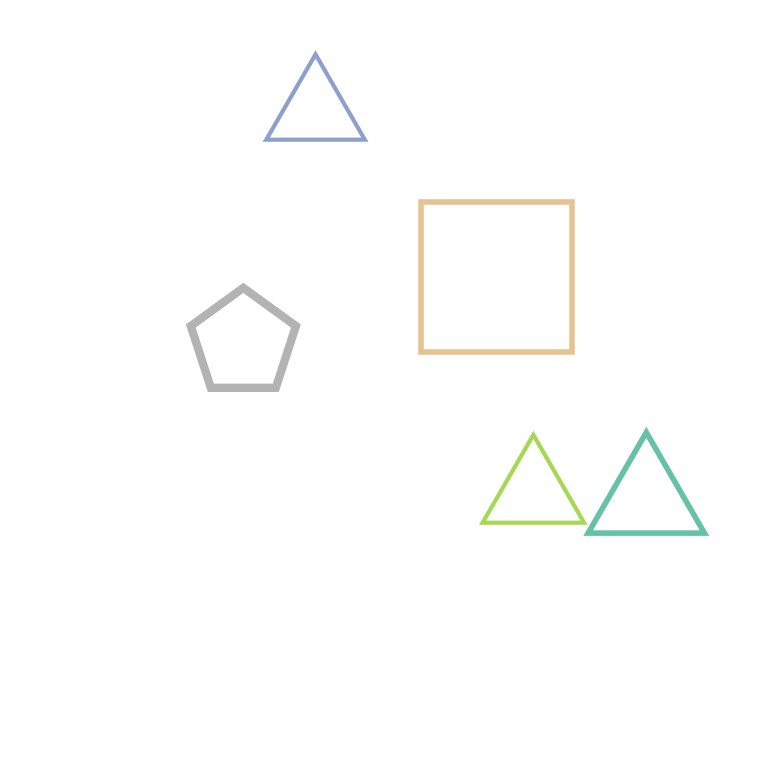[{"shape": "triangle", "thickness": 2, "radius": 0.44, "center": [0.839, 0.351]}, {"shape": "triangle", "thickness": 1.5, "radius": 0.37, "center": [0.41, 0.856]}, {"shape": "triangle", "thickness": 1.5, "radius": 0.38, "center": [0.693, 0.359]}, {"shape": "square", "thickness": 2, "radius": 0.49, "center": [0.645, 0.64]}, {"shape": "pentagon", "thickness": 3, "radius": 0.36, "center": [0.316, 0.554]}]